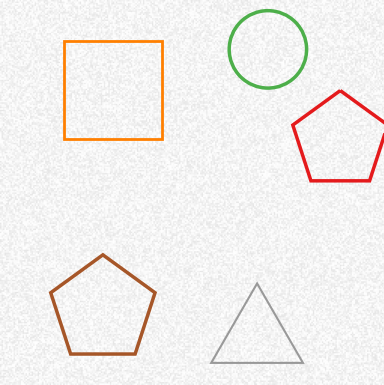[{"shape": "pentagon", "thickness": 2.5, "radius": 0.65, "center": [0.884, 0.635]}, {"shape": "circle", "thickness": 2.5, "radius": 0.5, "center": [0.696, 0.872]}, {"shape": "square", "thickness": 2, "radius": 0.64, "center": [0.294, 0.765]}, {"shape": "pentagon", "thickness": 2.5, "radius": 0.71, "center": [0.267, 0.196]}, {"shape": "triangle", "thickness": 1.5, "radius": 0.69, "center": [0.668, 0.126]}]